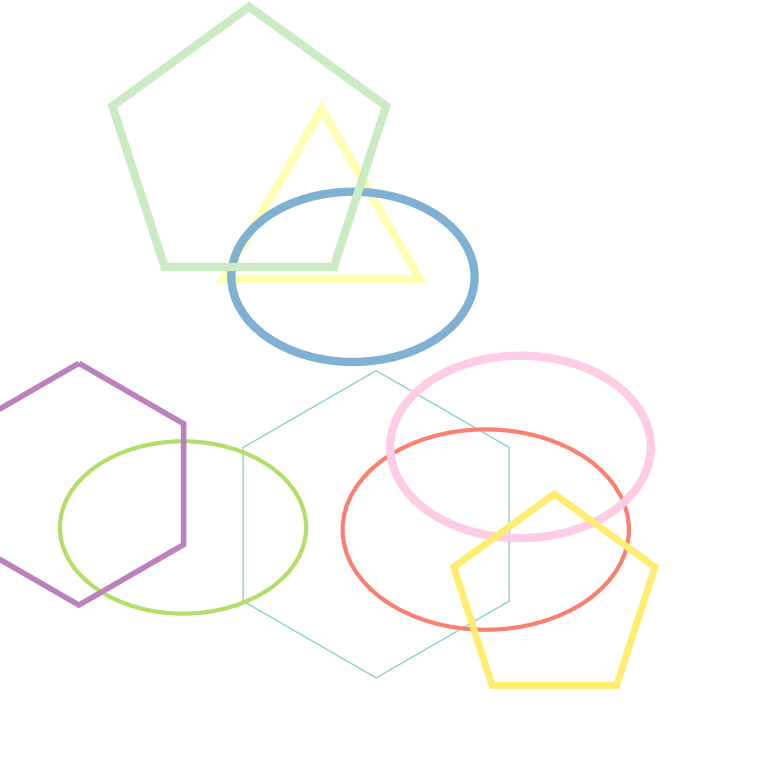[{"shape": "hexagon", "thickness": 0.5, "radius": 1.0, "center": [0.489, 0.319]}, {"shape": "triangle", "thickness": 3, "radius": 0.74, "center": [0.418, 0.711]}, {"shape": "oval", "thickness": 1.5, "radius": 0.93, "center": [0.631, 0.312]}, {"shape": "oval", "thickness": 3, "radius": 0.79, "center": [0.458, 0.64]}, {"shape": "oval", "thickness": 1.5, "radius": 0.8, "center": [0.238, 0.315]}, {"shape": "oval", "thickness": 3, "radius": 0.85, "center": [0.676, 0.42]}, {"shape": "hexagon", "thickness": 2, "radius": 0.79, "center": [0.102, 0.371]}, {"shape": "pentagon", "thickness": 3, "radius": 0.93, "center": [0.324, 0.804]}, {"shape": "pentagon", "thickness": 2.5, "radius": 0.69, "center": [0.72, 0.221]}]